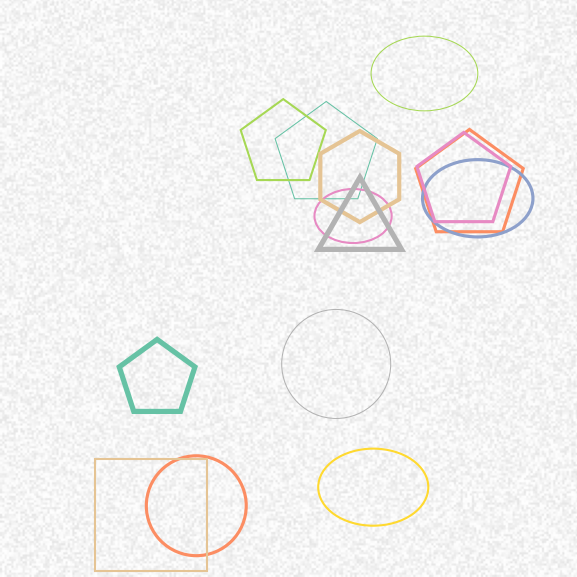[{"shape": "pentagon", "thickness": 2.5, "radius": 0.34, "center": [0.272, 0.342]}, {"shape": "pentagon", "thickness": 0.5, "radius": 0.47, "center": [0.565, 0.73]}, {"shape": "circle", "thickness": 1.5, "radius": 0.43, "center": [0.34, 0.123]}, {"shape": "pentagon", "thickness": 1.5, "radius": 0.49, "center": [0.813, 0.677]}, {"shape": "oval", "thickness": 1.5, "radius": 0.48, "center": [0.827, 0.656]}, {"shape": "oval", "thickness": 1, "radius": 0.33, "center": [0.611, 0.625]}, {"shape": "pentagon", "thickness": 1.5, "radius": 0.43, "center": [0.803, 0.684]}, {"shape": "oval", "thickness": 0.5, "radius": 0.46, "center": [0.735, 0.872]}, {"shape": "pentagon", "thickness": 1, "radius": 0.39, "center": [0.49, 0.75]}, {"shape": "oval", "thickness": 1, "radius": 0.48, "center": [0.646, 0.156]}, {"shape": "square", "thickness": 1, "radius": 0.49, "center": [0.261, 0.107]}, {"shape": "hexagon", "thickness": 2, "radius": 0.39, "center": [0.623, 0.693]}, {"shape": "triangle", "thickness": 2.5, "radius": 0.42, "center": [0.623, 0.609]}, {"shape": "circle", "thickness": 0.5, "radius": 0.47, "center": [0.582, 0.369]}]